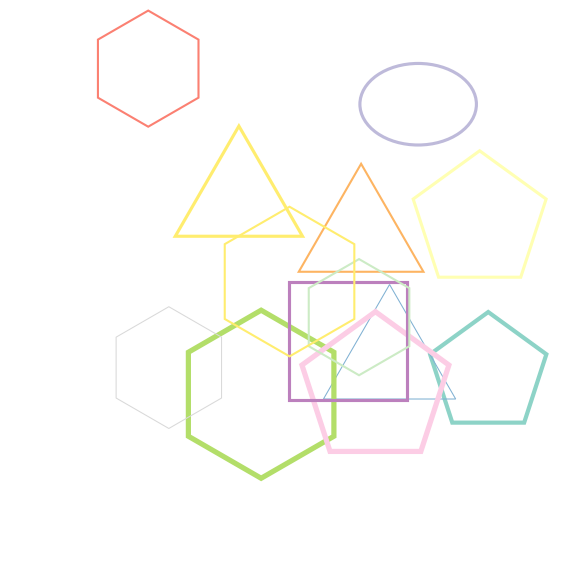[{"shape": "pentagon", "thickness": 2, "radius": 0.53, "center": [0.845, 0.353]}, {"shape": "pentagon", "thickness": 1.5, "radius": 0.61, "center": [0.831, 0.617]}, {"shape": "oval", "thickness": 1.5, "radius": 0.5, "center": [0.724, 0.819]}, {"shape": "hexagon", "thickness": 1, "radius": 0.5, "center": [0.257, 0.88]}, {"shape": "triangle", "thickness": 0.5, "radius": 0.66, "center": [0.675, 0.374]}, {"shape": "triangle", "thickness": 1, "radius": 0.62, "center": [0.625, 0.591]}, {"shape": "hexagon", "thickness": 2.5, "radius": 0.73, "center": [0.452, 0.316]}, {"shape": "pentagon", "thickness": 2.5, "radius": 0.67, "center": [0.65, 0.326]}, {"shape": "hexagon", "thickness": 0.5, "radius": 0.53, "center": [0.292, 0.363]}, {"shape": "square", "thickness": 1.5, "radius": 0.51, "center": [0.603, 0.408]}, {"shape": "hexagon", "thickness": 1, "radius": 0.5, "center": [0.622, 0.45]}, {"shape": "hexagon", "thickness": 1, "radius": 0.65, "center": [0.501, 0.512]}, {"shape": "triangle", "thickness": 1.5, "radius": 0.64, "center": [0.414, 0.654]}]